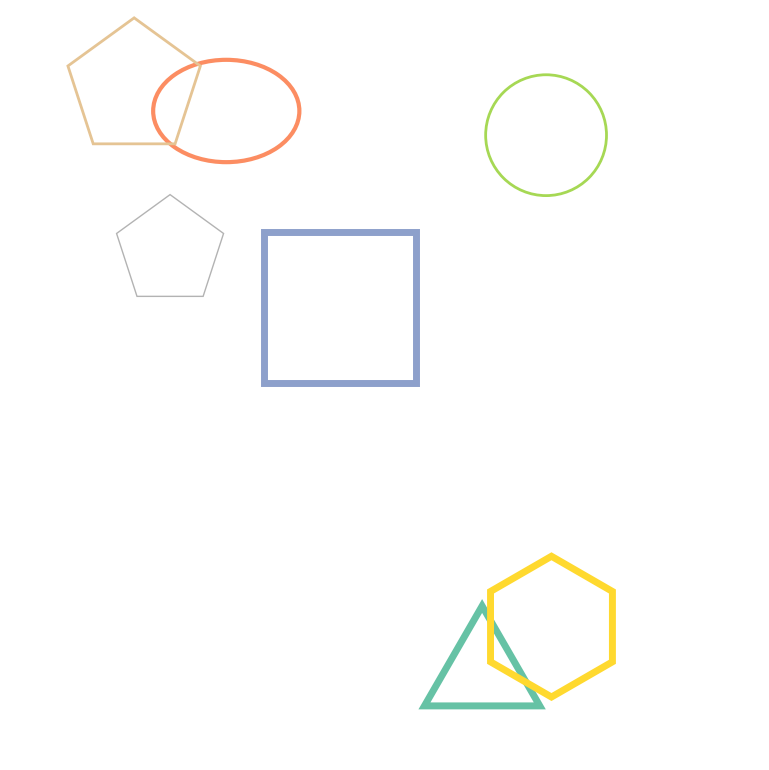[{"shape": "triangle", "thickness": 2.5, "radius": 0.43, "center": [0.626, 0.126]}, {"shape": "oval", "thickness": 1.5, "radius": 0.47, "center": [0.294, 0.856]}, {"shape": "square", "thickness": 2.5, "radius": 0.49, "center": [0.442, 0.601]}, {"shape": "circle", "thickness": 1, "radius": 0.39, "center": [0.709, 0.824]}, {"shape": "hexagon", "thickness": 2.5, "radius": 0.46, "center": [0.716, 0.186]}, {"shape": "pentagon", "thickness": 1, "radius": 0.45, "center": [0.174, 0.886]}, {"shape": "pentagon", "thickness": 0.5, "radius": 0.37, "center": [0.221, 0.674]}]